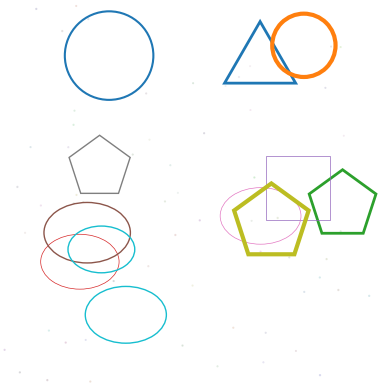[{"shape": "triangle", "thickness": 2, "radius": 0.53, "center": [0.676, 0.837]}, {"shape": "circle", "thickness": 1.5, "radius": 0.57, "center": [0.283, 0.856]}, {"shape": "circle", "thickness": 3, "radius": 0.41, "center": [0.789, 0.882]}, {"shape": "pentagon", "thickness": 2, "radius": 0.46, "center": [0.89, 0.468]}, {"shape": "oval", "thickness": 0.5, "radius": 0.51, "center": [0.208, 0.32]}, {"shape": "square", "thickness": 0.5, "radius": 0.41, "center": [0.774, 0.512]}, {"shape": "oval", "thickness": 1, "radius": 0.56, "center": [0.226, 0.396]}, {"shape": "oval", "thickness": 0.5, "radius": 0.52, "center": [0.677, 0.439]}, {"shape": "pentagon", "thickness": 1, "radius": 0.42, "center": [0.259, 0.565]}, {"shape": "pentagon", "thickness": 3, "radius": 0.51, "center": [0.705, 0.422]}, {"shape": "oval", "thickness": 1, "radius": 0.53, "center": [0.327, 0.182]}, {"shape": "oval", "thickness": 1, "radius": 0.43, "center": [0.263, 0.352]}]